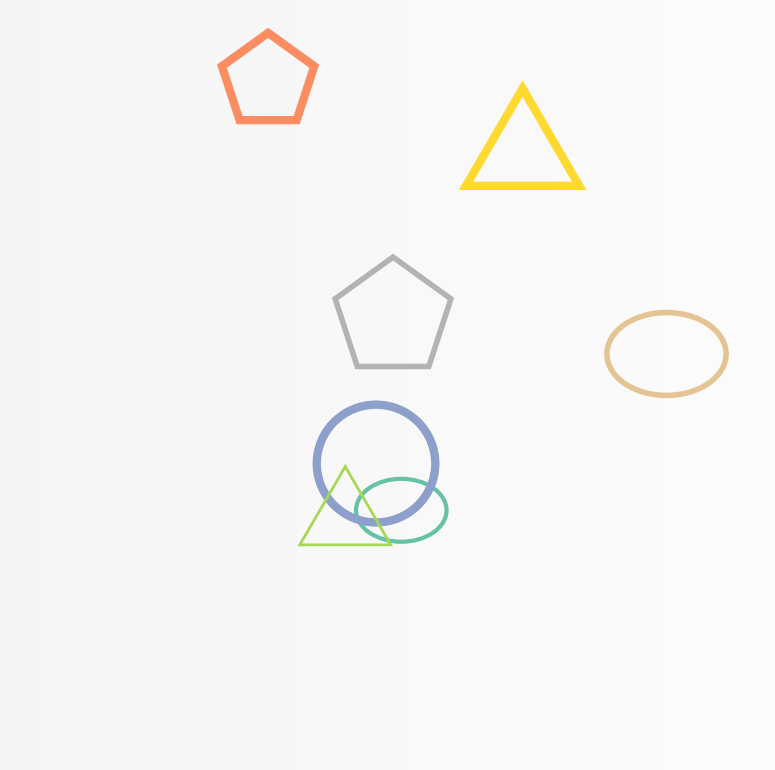[{"shape": "oval", "thickness": 1.5, "radius": 0.29, "center": [0.518, 0.337]}, {"shape": "pentagon", "thickness": 3, "radius": 0.31, "center": [0.346, 0.895]}, {"shape": "circle", "thickness": 3, "radius": 0.38, "center": [0.485, 0.398]}, {"shape": "triangle", "thickness": 1, "radius": 0.34, "center": [0.445, 0.326]}, {"shape": "triangle", "thickness": 3, "radius": 0.42, "center": [0.674, 0.801]}, {"shape": "oval", "thickness": 2, "radius": 0.38, "center": [0.86, 0.54]}, {"shape": "pentagon", "thickness": 2, "radius": 0.39, "center": [0.507, 0.588]}]